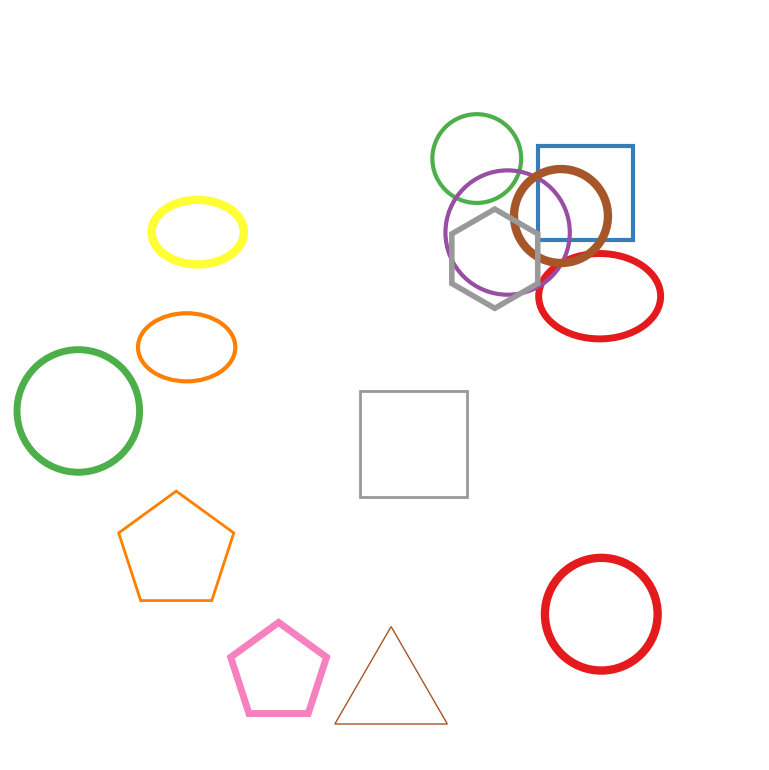[{"shape": "circle", "thickness": 3, "radius": 0.37, "center": [0.781, 0.202]}, {"shape": "oval", "thickness": 2.5, "radius": 0.4, "center": [0.779, 0.615]}, {"shape": "square", "thickness": 1.5, "radius": 0.31, "center": [0.76, 0.75]}, {"shape": "circle", "thickness": 1.5, "radius": 0.29, "center": [0.619, 0.794]}, {"shape": "circle", "thickness": 2.5, "radius": 0.4, "center": [0.102, 0.466]}, {"shape": "circle", "thickness": 1.5, "radius": 0.4, "center": [0.659, 0.698]}, {"shape": "pentagon", "thickness": 1, "radius": 0.39, "center": [0.229, 0.284]}, {"shape": "oval", "thickness": 1.5, "radius": 0.32, "center": [0.242, 0.549]}, {"shape": "oval", "thickness": 3, "radius": 0.3, "center": [0.257, 0.699]}, {"shape": "triangle", "thickness": 0.5, "radius": 0.42, "center": [0.508, 0.102]}, {"shape": "circle", "thickness": 3, "radius": 0.31, "center": [0.729, 0.719]}, {"shape": "pentagon", "thickness": 2.5, "radius": 0.33, "center": [0.362, 0.126]}, {"shape": "hexagon", "thickness": 2, "radius": 0.32, "center": [0.643, 0.664]}, {"shape": "square", "thickness": 1, "radius": 0.35, "center": [0.537, 0.423]}]